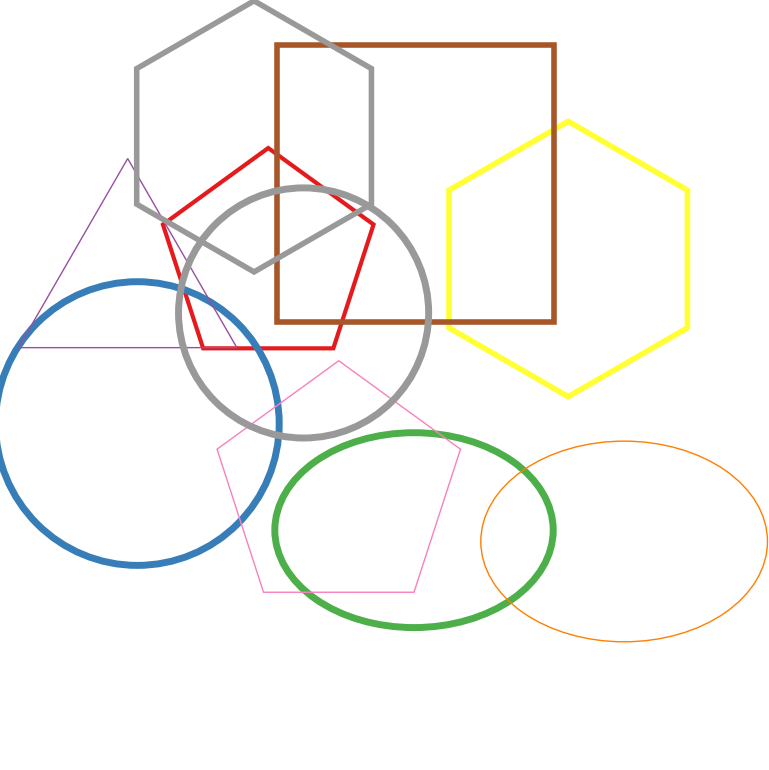[{"shape": "pentagon", "thickness": 1.5, "radius": 0.72, "center": [0.348, 0.664]}, {"shape": "circle", "thickness": 2.5, "radius": 0.92, "center": [0.178, 0.45]}, {"shape": "oval", "thickness": 2.5, "radius": 0.9, "center": [0.538, 0.312]}, {"shape": "triangle", "thickness": 0.5, "radius": 0.82, "center": [0.166, 0.63]}, {"shape": "oval", "thickness": 0.5, "radius": 0.93, "center": [0.811, 0.297]}, {"shape": "hexagon", "thickness": 2, "radius": 0.89, "center": [0.738, 0.664]}, {"shape": "square", "thickness": 2, "radius": 0.9, "center": [0.539, 0.761]}, {"shape": "pentagon", "thickness": 0.5, "radius": 0.83, "center": [0.44, 0.365]}, {"shape": "circle", "thickness": 2.5, "radius": 0.81, "center": [0.394, 0.594]}, {"shape": "hexagon", "thickness": 2, "radius": 0.88, "center": [0.33, 0.823]}]